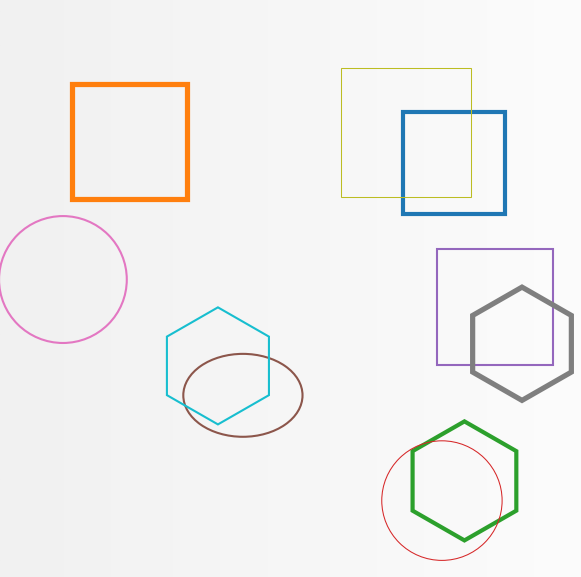[{"shape": "square", "thickness": 2, "radius": 0.44, "center": [0.781, 0.717]}, {"shape": "square", "thickness": 2.5, "radius": 0.5, "center": [0.222, 0.754]}, {"shape": "hexagon", "thickness": 2, "radius": 0.52, "center": [0.799, 0.166]}, {"shape": "circle", "thickness": 0.5, "radius": 0.52, "center": [0.76, 0.132]}, {"shape": "square", "thickness": 1, "radius": 0.5, "center": [0.852, 0.467]}, {"shape": "oval", "thickness": 1, "radius": 0.51, "center": [0.418, 0.315]}, {"shape": "circle", "thickness": 1, "radius": 0.55, "center": [0.108, 0.515]}, {"shape": "hexagon", "thickness": 2.5, "radius": 0.49, "center": [0.898, 0.404]}, {"shape": "square", "thickness": 0.5, "radius": 0.56, "center": [0.698, 0.769]}, {"shape": "hexagon", "thickness": 1, "radius": 0.51, "center": [0.375, 0.366]}]